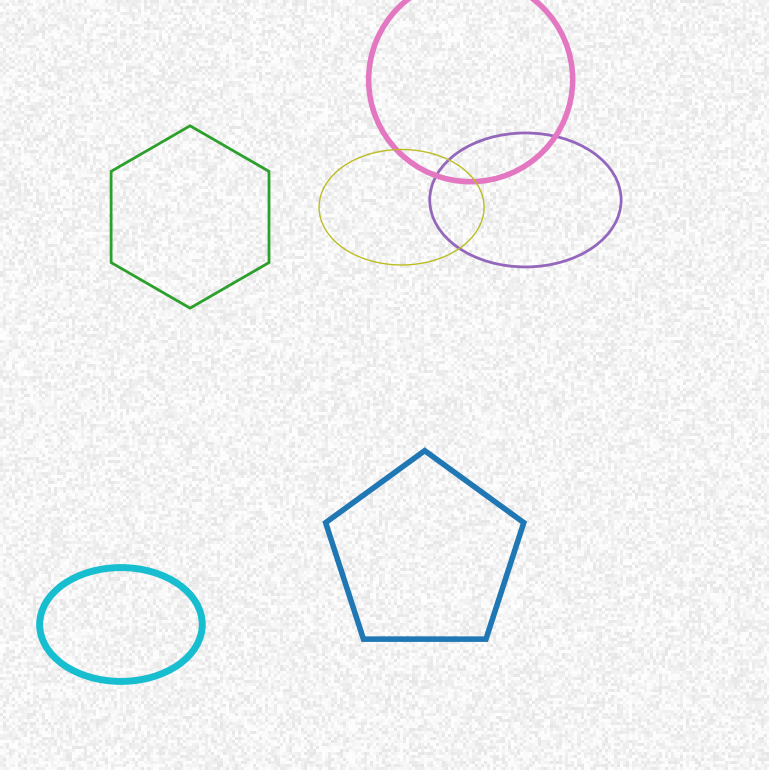[{"shape": "pentagon", "thickness": 2, "radius": 0.68, "center": [0.552, 0.279]}, {"shape": "hexagon", "thickness": 1, "radius": 0.59, "center": [0.247, 0.718]}, {"shape": "oval", "thickness": 1, "radius": 0.62, "center": [0.682, 0.74]}, {"shape": "circle", "thickness": 2, "radius": 0.66, "center": [0.611, 0.897]}, {"shape": "oval", "thickness": 0.5, "radius": 0.54, "center": [0.522, 0.731]}, {"shape": "oval", "thickness": 2.5, "radius": 0.53, "center": [0.157, 0.189]}]